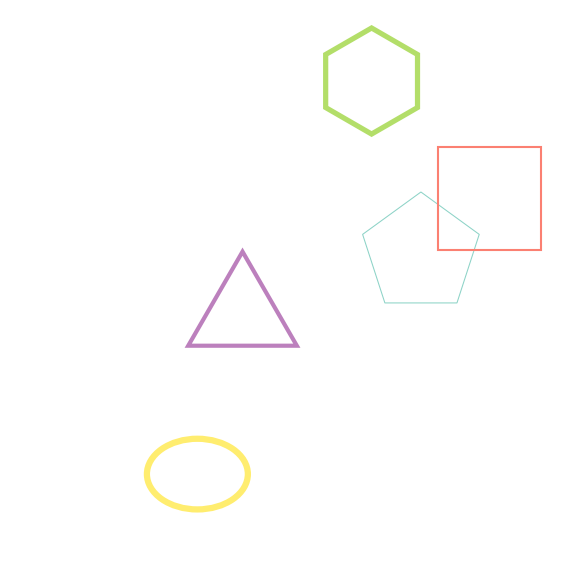[{"shape": "pentagon", "thickness": 0.5, "radius": 0.53, "center": [0.729, 0.56]}, {"shape": "square", "thickness": 1, "radius": 0.45, "center": [0.847, 0.655]}, {"shape": "hexagon", "thickness": 2.5, "radius": 0.46, "center": [0.643, 0.859]}, {"shape": "triangle", "thickness": 2, "radius": 0.54, "center": [0.42, 0.455]}, {"shape": "oval", "thickness": 3, "radius": 0.44, "center": [0.342, 0.178]}]